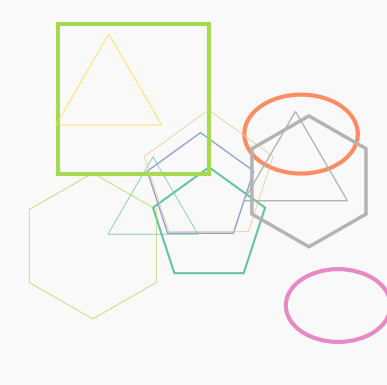[{"shape": "pentagon", "thickness": 1.5, "radius": 0.76, "center": [0.539, 0.414]}, {"shape": "triangle", "thickness": 0.5, "radius": 0.67, "center": [0.395, 0.459]}, {"shape": "oval", "thickness": 3, "radius": 0.73, "center": [0.777, 0.652]}, {"shape": "pentagon", "thickness": 1, "radius": 0.72, "center": [0.517, 0.511]}, {"shape": "oval", "thickness": 3, "radius": 0.68, "center": [0.873, 0.206]}, {"shape": "hexagon", "thickness": 0.5, "radius": 0.95, "center": [0.239, 0.361]}, {"shape": "square", "thickness": 3, "radius": 0.97, "center": [0.344, 0.743]}, {"shape": "triangle", "thickness": 0.5, "radius": 0.79, "center": [0.281, 0.754]}, {"shape": "pentagon", "thickness": 0.5, "radius": 0.87, "center": [0.538, 0.54]}, {"shape": "triangle", "thickness": 1, "radius": 0.77, "center": [0.763, 0.556]}, {"shape": "hexagon", "thickness": 2.5, "radius": 0.85, "center": [0.797, 0.529]}]